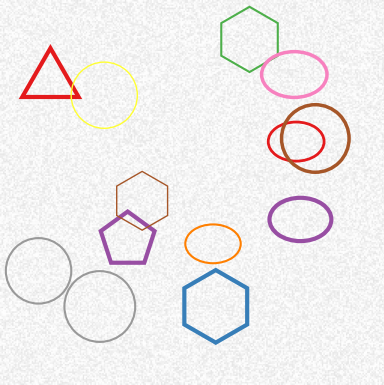[{"shape": "oval", "thickness": 2, "radius": 0.36, "center": [0.769, 0.632]}, {"shape": "triangle", "thickness": 3, "radius": 0.42, "center": [0.131, 0.79]}, {"shape": "hexagon", "thickness": 3, "radius": 0.47, "center": [0.56, 0.204]}, {"shape": "hexagon", "thickness": 1.5, "radius": 0.42, "center": [0.648, 0.898]}, {"shape": "oval", "thickness": 3, "radius": 0.4, "center": [0.78, 0.43]}, {"shape": "pentagon", "thickness": 3, "radius": 0.37, "center": [0.332, 0.377]}, {"shape": "oval", "thickness": 1.5, "radius": 0.36, "center": [0.553, 0.367]}, {"shape": "circle", "thickness": 1, "radius": 0.43, "center": [0.271, 0.753]}, {"shape": "hexagon", "thickness": 1, "radius": 0.38, "center": [0.369, 0.478]}, {"shape": "circle", "thickness": 2.5, "radius": 0.44, "center": [0.819, 0.64]}, {"shape": "oval", "thickness": 2.5, "radius": 0.42, "center": [0.764, 0.806]}, {"shape": "circle", "thickness": 1.5, "radius": 0.43, "center": [0.1, 0.297]}, {"shape": "circle", "thickness": 1.5, "radius": 0.46, "center": [0.259, 0.204]}]